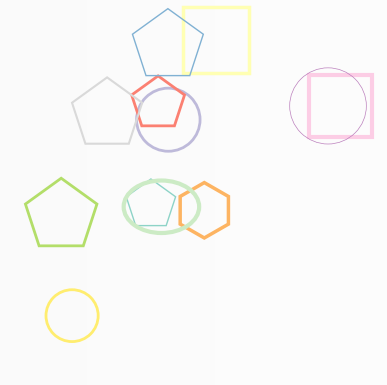[{"shape": "pentagon", "thickness": 1, "radius": 0.33, "center": [0.389, 0.468]}, {"shape": "square", "thickness": 2.5, "radius": 0.43, "center": [0.557, 0.897]}, {"shape": "circle", "thickness": 2, "radius": 0.41, "center": [0.434, 0.689]}, {"shape": "pentagon", "thickness": 2, "radius": 0.36, "center": [0.408, 0.731]}, {"shape": "pentagon", "thickness": 1, "radius": 0.48, "center": [0.433, 0.881]}, {"shape": "hexagon", "thickness": 2.5, "radius": 0.36, "center": [0.527, 0.454]}, {"shape": "pentagon", "thickness": 2, "radius": 0.49, "center": [0.158, 0.44]}, {"shape": "square", "thickness": 3, "radius": 0.4, "center": [0.879, 0.724]}, {"shape": "pentagon", "thickness": 1.5, "radius": 0.48, "center": [0.276, 0.704]}, {"shape": "circle", "thickness": 0.5, "radius": 0.49, "center": [0.846, 0.725]}, {"shape": "oval", "thickness": 3, "radius": 0.49, "center": [0.417, 0.463]}, {"shape": "circle", "thickness": 2, "radius": 0.34, "center": [0.186, 0.18]}]